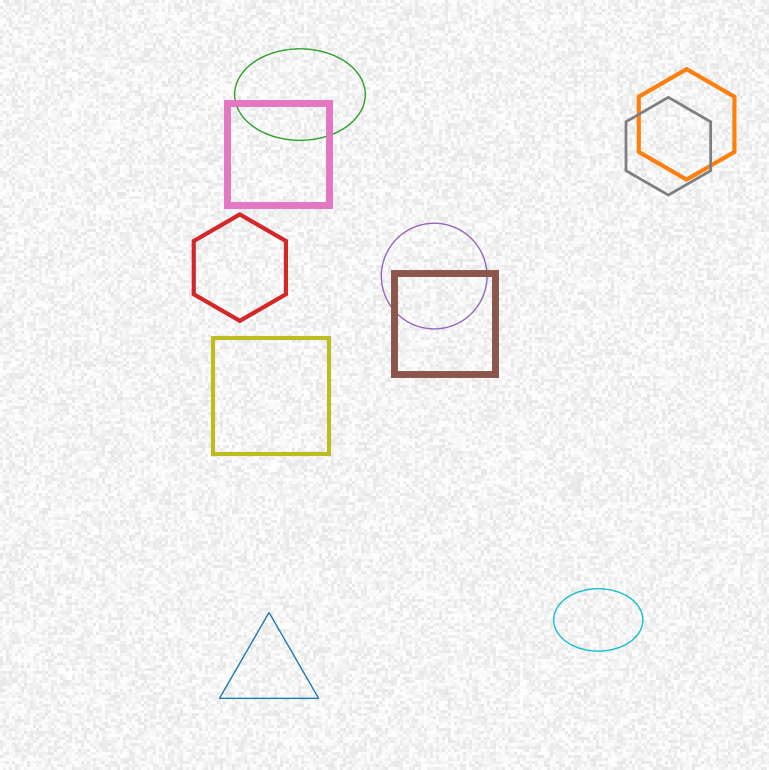[{"shape": "triangle", "thickness": 0.5, "radius": 0.37, "center": [0.349, 0.13]}, {"shape": "hexagon", "thickness": 1.5, "radius": 0.36, "center": [0.892, 0.839]}, {"shape": "oval", "thickness": 0.5, "radius": 0.42, "center": [0.39, 0.877]}, {"shape": "hexagon", "thickness": 1.5, "radius": 0.35, "center": [0.311, 0.652]}, {"shape": "circle", "thickness": 0.5, "radius": 0.34, "center": [0.564, 0.641]}, {"shape": "square", "thickness": 2.5, "radius": 0.33, "center": [0.577, 0.579]}, {"shape": "square", "thickness": 2.5, "radius": 0.33, "center": [0.361, 0.8]}, {"shape": "hexagon", "thickness": 1, "radius": 0.32, "center": [0.868, 0.81]}, {"shape": "square", "thickness": 1.5, "radius": 0.38, "center": [0.352, 0.485]}, {"shape": "oval", "thickness": 0.5, "radius": 0.29, "center": [0.777, 0.195]}]